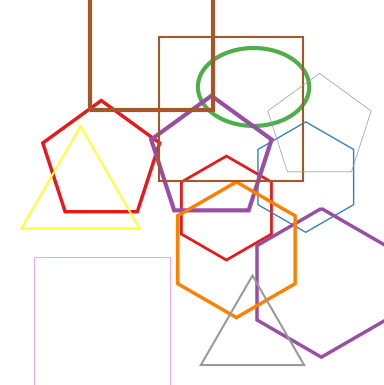[{"shape": "pentagon", "thickness": 2.5, "radius": 0.8, "center": [0.263, 0.579]}, {"shape": "hexagon", "thickness": 2, "radius": 0.68, "center": [0.588, 0.46]}, {"shape": "hexagon", "thickness": 1, "radius": 0.72, "center": [0.794, 0.54]}, {"shape": "oval", "thickness": 3, "radius": 0.72, "center": [0.659, 0.774]}, {"shape": "pentagon", "thickness": 3, "radius": 0.82, "center": [0.549, 0.587]}, {"shape": "hexagon", "thickness": 2.5, "radius": 0.97, "center": [0.835, 0.265]}, {"shape": "hexagon", "thickness": 2.5, "radius": 0.88, "center": [0.614, 0.351]}, {"shape": "triangle", "thickness": 1.5, "radius": 0.89, "center": [0.209, 0.495]}, {"shape": "square", "thickness": 3, "radius": 0.8, "center": [0.393, 0.875]}, {"shape": "square", "thickness": 1.5, "radius": 0.93, "center": [0.6, 0.717]}, {"shape": "square", "thickness": 0.5, "radius": 0.88, "center": [0.265, 0.155]}, {"shape": "pentagon", "thickness": 0.5, "radius": 0.71, "center": [0.83, 0.668]}, {"shape": "triangle", "thickness": 1.5, "radius": 0.77, "center": [0.656, 0.129]}]